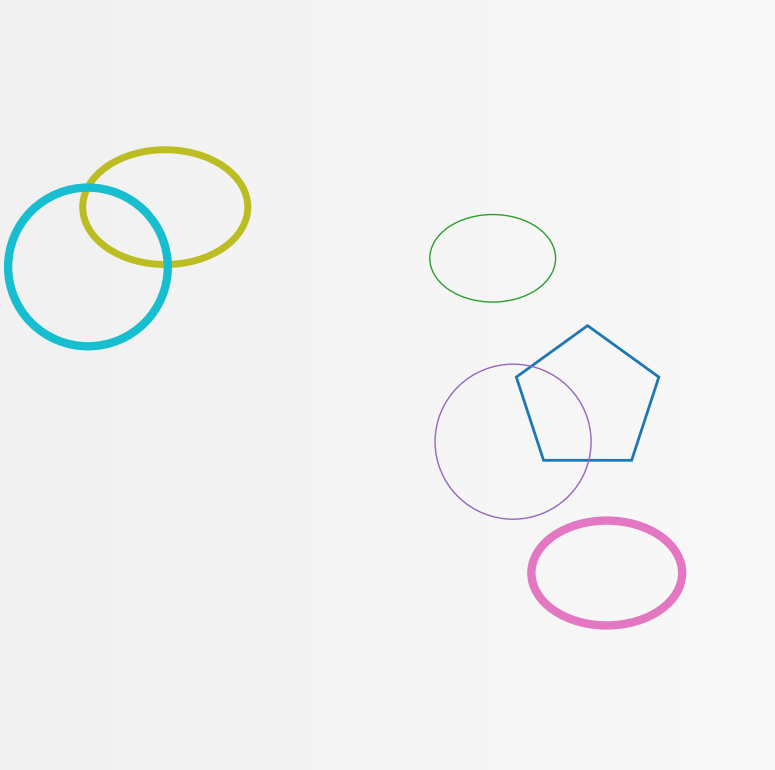[{"shape": "pentagon", "thickness": 1, "radius": 0.48, "center": [0.758, 0.48]}, {"shape": "oval", "thickness": 0.5, "radius": 0.41, "center": [0.636, 0.665]}, {"shape": "circle", "thickness": 0.5, "radius": 0.5, "center": [0.662, 0.426]}, {"shape": "oval", "thickness": 3, "radius": 0.49, "center": [0.783, 0.256]}, {"shape": "oval", "thickness": 2.5, "radius": 0.53, "center": [0.213, 0.731]}, {"shape": "circle", "thickness": 3, "radius": 0.52, "center": [0.113, 0.653]}]